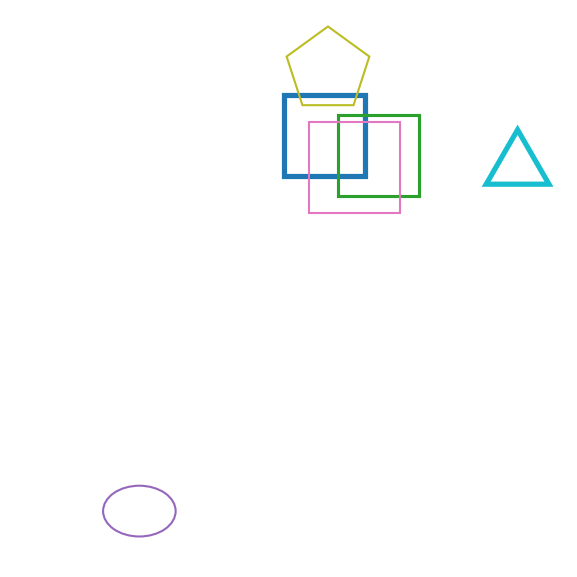[{"shape": "square", "thickness": 2.5, "radius": 0.35, "center": [0.563, 0.765]}, {"shape": "square", "thickness": 1.5, "radius": 0.35, "center": [0.656, 0.73]}, {"shape": "oval", "thickness": 1, "radius": 0.31, "center": [0.241, 0.114]}, {"shape": "square", "thickness": 1, "radius": 0.39, "center": [0.614, 0.708]}, {"shape": "pentagon", "thickness": 1, "radius": 0.38, "center": [0.568, 0.878]}, {"shape": "triangle", "thickness": 2.5, "radius": 0.31, "center": [0.896, 0.712]}]